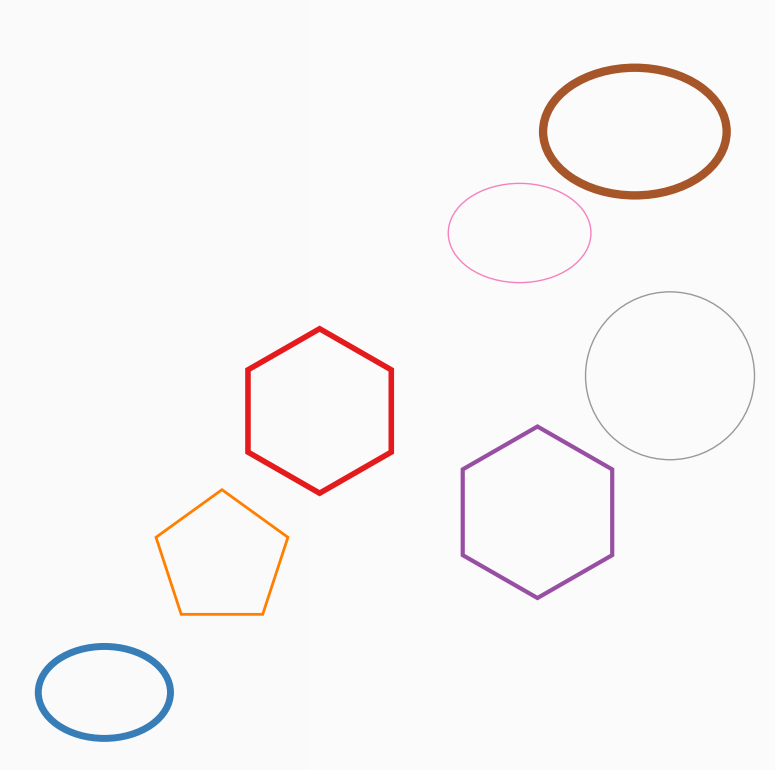[{"shape": "hexagon", "thickness": 2, "radius": 0.53, "center": [0.412, 0.466]}, {"shape": "oval", "thickness": 2.5, "radius": 0.43, "center": [0.135, 0.101]}, {"shape": "hexagon", "thickness": 1.5, "radius": 0.56, "center": [0.694, 0.335]}, {"shape": "pentagon", "thickness": 1, "radius": 0.45, "center": [0.286, 0.275]}, {"shape": "oval", "thickness": 3, "radius": 0.59, "center": [0.819, 0.829]}, {"shape": "oval", "thickness": 0.5, "radius": 0.46, "center": [0.67, 0.697]}, {"shape": "circle", "thickness": 0.5, "radius": 0.55, "center": [0.865, 0.512]}]